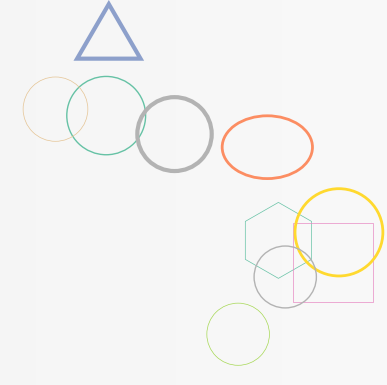[{"shape": "hexagon", "thickness": 0.5, "radius": 0.49, "center": [0.718, 0.376]}, {"shape": "circle", "thickness": 1, "radius": 0.51, "center": [0.274, 0.7]}, {"shape": "oval", "thickness": 2, "radius": 0.58, "center": [0.69, 0.618]}, {"shape": "triangle", "thickness": 3, "radius": 0.47, "center": [0.281, 0.895]}, {"shape": "square", "thickness": 0.5, "radius": 0.52, "center": [0.86, 0.318]}, {"shape": "circle", "thickness": 0.5, "radius": 0.4, "center": [0.615, 0.132]}, {"shape": "circle", "thickness": 2, "radius": 0.57, "center": [0.875, 0.397]}, {"shape": "circle", "thickness": 0.5, "radius": 0.42, "center": [0.143, 0.717]}, {"shape": "circle", "thickness": 1, "radius": 0.4, "center": [0.736, 0.281]}, {"shape": "circle", "thickness": 3, "radius": 0.48, "center": [0.45, 0.652]}]